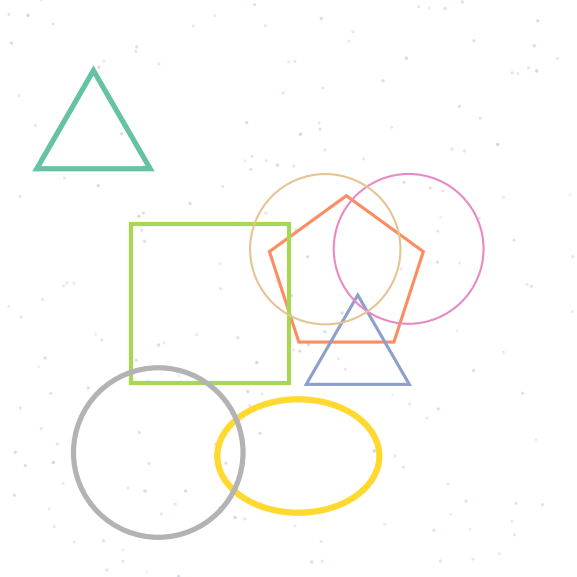[{"shape": "triangle", "thickness": 2.5, "radius": 0.57, "center": [0.162, 0.764]}, {"shape": "pentagon", "thickness": 1.5, "radius": 0.7, "center": [0.6, 0.52]}, {"shape": "triangle", "thickness": 1.5, "radius": 0.52, "center": [0.619, 0.385]}, {"shape": "circle", "thickness": 1, "radius": 0.65, "center": [0.708, 0.568]}, {"shape": "square", "thickness": 2, "radius": 0.69, "center": [0.364, 0.474]}, {"shape": "oval", "thickness": 3, "radius": 0.7, "center": [0.517, 0.209]}, {"shape": "circle", "thickness": 1, "radius": 0.65, "center": [0.563, 0.568]}, {"shape": "circle", "thickness": 2.5, "radius": 0.73, "center": [0.274, 0.216]}]